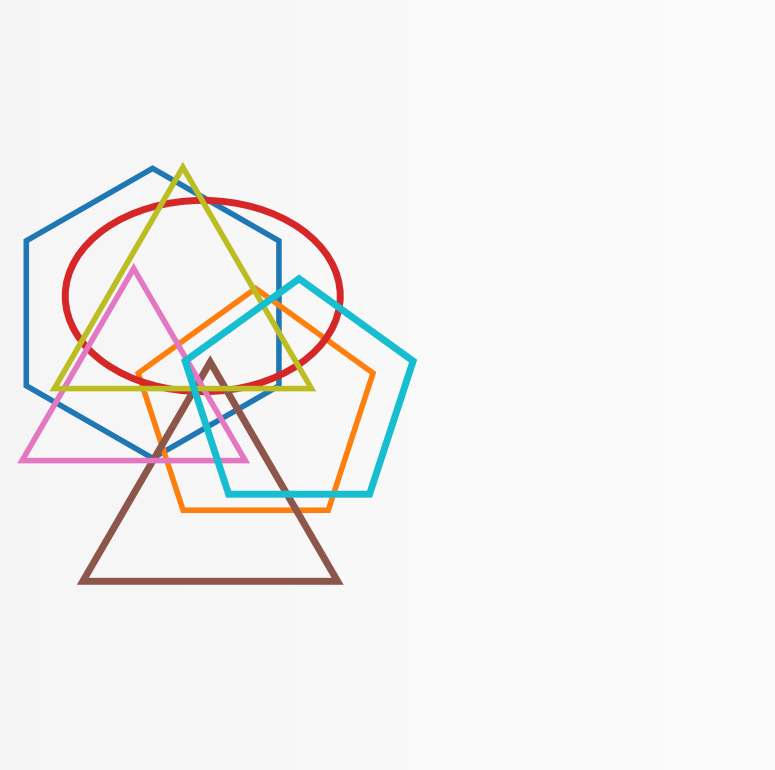[{"shape": "hexagon", "thickness": 2, "radius": 0.94, "center": [0.197, 0.593]}, {"shape": "pentagon", "thickness": 2, "radius": 0.8, "center": [0.33, 0.466]}, {"shape": "oval", "thickness": 2.5, "radius": 0.89, "center": [0.262, 0.616]}, {"shape": "triangle", "thickness": 2.5, "radius": 0.95, "center": [0.271, 0.34]}, {"shape": "triangle", "thickness": 2, "radius": 0.83, "center": [0.173, 0.485]}, {"shape": "triangle", "thickness": 2, "radius": 0.96, "center": [0.236, 0.591]}, {"shape": "pentagon", "thickness": 2.5, "radius": 0.77, "center": [0.386, 0.483]}]